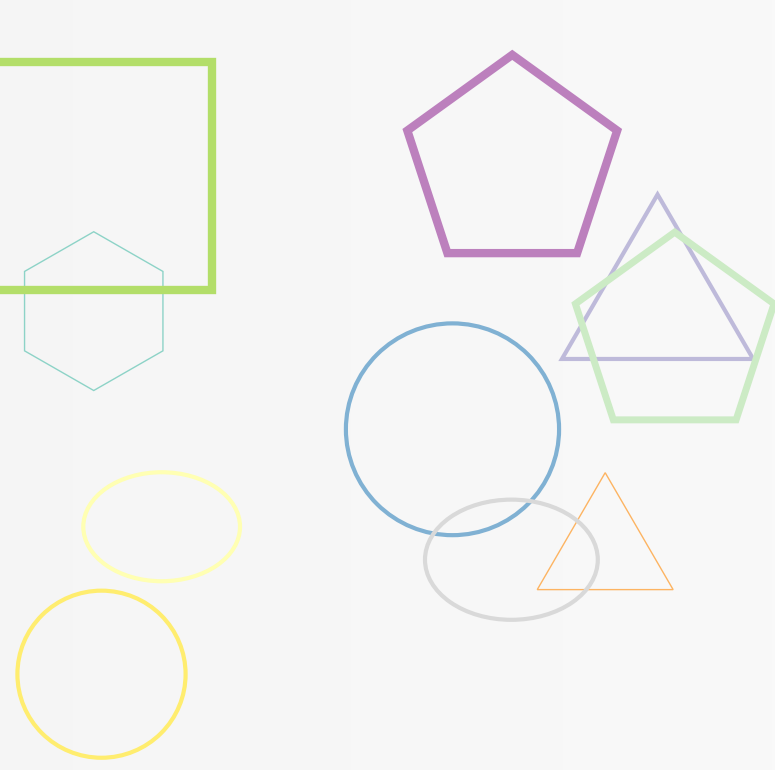[{"shape": "hexagon", "thickness": 0.5, "radius": 0.52, "center": [0.121, 0.596]}, {"shape": "oval", "thickness": 1.5, "radius": 0.51, "center": [0.209, 0.316]}, {"shape": "triangle", "thickness": 1.5, "radius": 0.71, "center": [0.848, 0.605]}, {"shape": "circle", "thickness": 1.5, "radius": 0.69, "center": [0.584, 0.442]}, {"shape": "triangle", "thickness": 0.5, "radius": 0.51, "center": [0.781, 0.285]}, {"shape": "square", "thickness": 3, "radius": 0.74, "center": [0.125, 0.771]}, {"shape": "oval", "thickness": 1.5, "radius": 0.56, "center": [0.66, 0.273]}, {"shape": "pentagon", "thickness": 3, "radius": 0.71, "center": [0.661, 0.786]}, {"shape": "pentagon", "thickness": 2.5, "radius": 0.67, "center": [0.871, 0.564]}, {"shape": "circle", "thickness": 1.5, "radius": 0.54, "center": [0.131, 0.124]}]